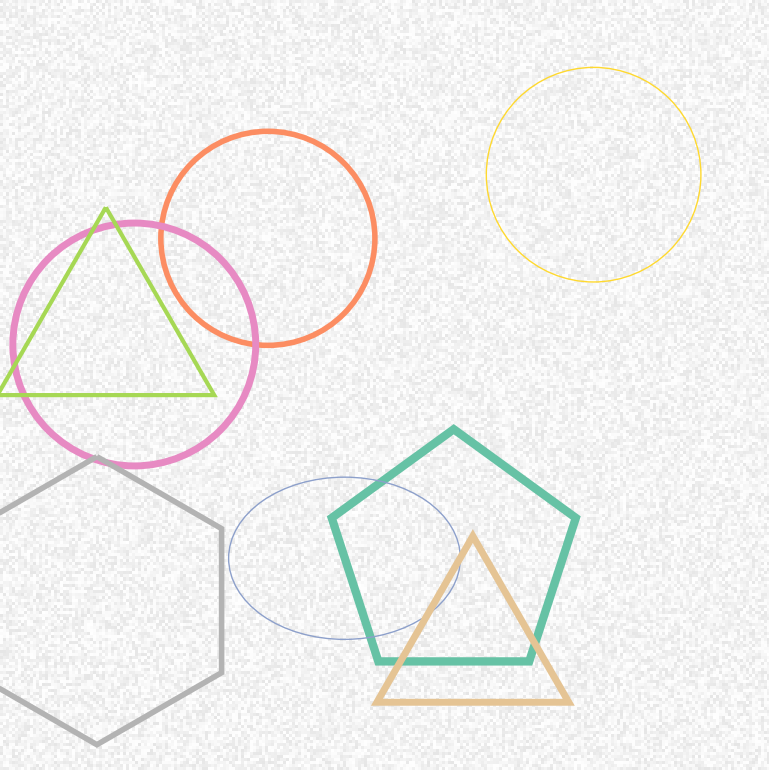[{"shape": "pentagon", "thickness": 3, "radius": 0.83, "center": [0.589, 0.276]}, {"shape": "circle", "thickness": 2, "radius": 0.69, "center": [0.348, 0.69]}, {"shape": "oval", "thickness": 0.5, "radius": 0.75, "center": [0.447, 0.275]}, {"shape": "circle", "thickness": 2.5, "radius": 0.79, "center": [0.174, 0.553]}, {"shape": "triangle", "thickness": 1.5, "radius": 0.81, "center": [0.137, 0.568]}, {"shape": "circle", "thickness": 0.5, "radius": 0.7, "center": [0.771, 0.773]}, {"shape": "triangle", "thickness": 2.5, "radius": 0.72, "center": [0.614, 0.16]}, {"shape": "hexagon", "thickness": 2, "radius": 0.94, "center": [0.126, 0.22]}]